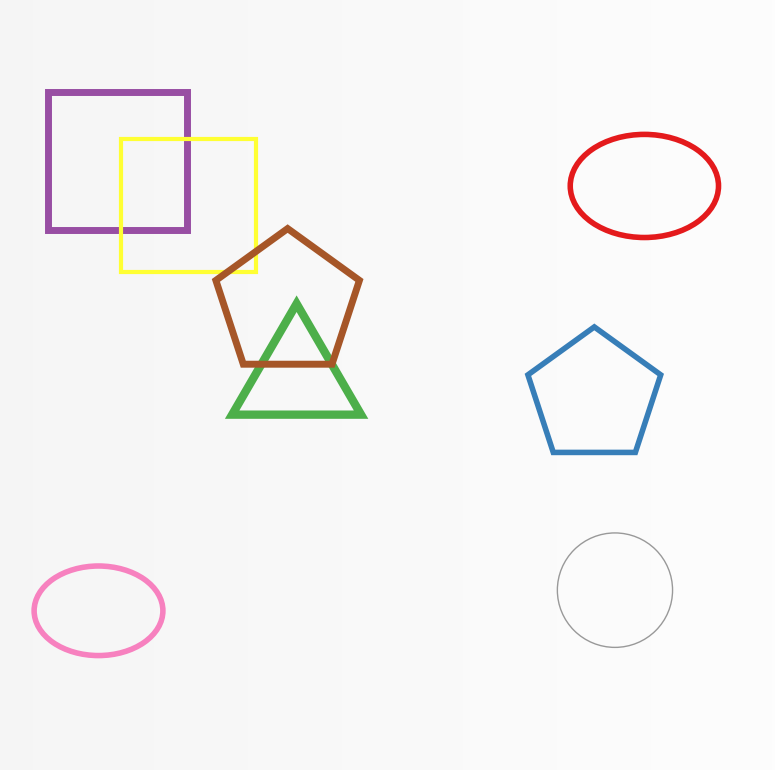[{"shape": "oval", "thickness": 2, "radius": 0.48, "center": [0.831, 0.759]}, {"shape": "pentagon", "thickness": 2, "radius": 0.45, "center": [0.767, 0.485]}, {"shape": "triangle", "thickness": 3, "radius": 0.48, "center": [0.383, 0.51]}, {"shape": "square", "thickness": 2.5, "radius": 0.45, "center": [0.152, 0.791]}, {"shape": "square", "thickness": 1.5, "radius": 0.43, "center": [0.243, 0.733]}, {"shape": "pentagon", "thickness": 2.5, "radius": 0.49, "center": [0.371, 0.606]}, {"shape": "oval", "thickness": 2, "radius": 0.42, "center": [0.127, 0.207]}, {"shape": "circle", "thickness": 0.5, "radius": 0.37, "center": [0.793, 0.234]}]